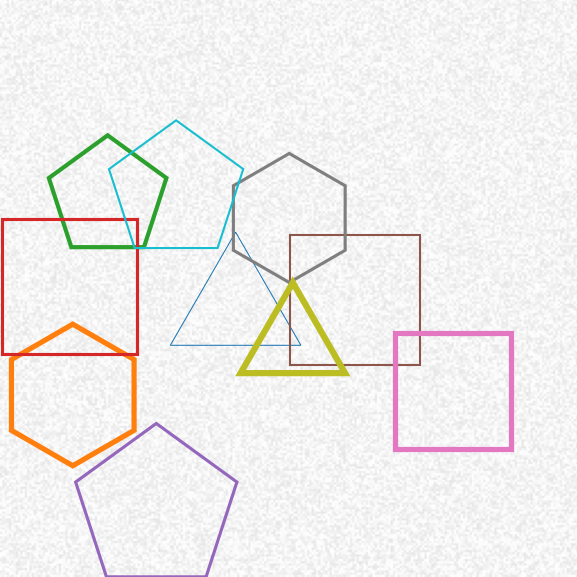[{"shape": "triangle", "thickness": 0.5, "radius": 0.65, "center": [0.408, 0.467]}, {"shape": "hexagon", "thickness": 2.5, "radius": 0.61, "center": [0.126, 0.315]}, {"shape": "pentagon", "thickness": 2, "radius": 0.54, "center": [0.186, 0.658]}, {"shape": "square", "thickness": 1.5, "radius": 0.58, "center": [0.12, 0.503]}, {"shape": "pentagon", "thickness": 1.5, "radius": 0.73, "center": [0.271, 0.119]}, {"shape": "square", "thickness": 1, "radius": 0.56, "center": [0.614, 0.48]}, {"shape": "square", "thickness": 2.5, "radius": 0.5, "center": [0.785, 0.322]}, {"shape": "hexagon", "thickness": 1.5, "radius": 0.56, "center": [0.501, 0.622]}, {"shape": "triangle", "thickness": 3, "radius": 0.52, "center": [0.507, 0.405]}, {"shape": "pentagon", "thickness": 1, "radius": 0.61, "center": [0.305, 0.669]}]